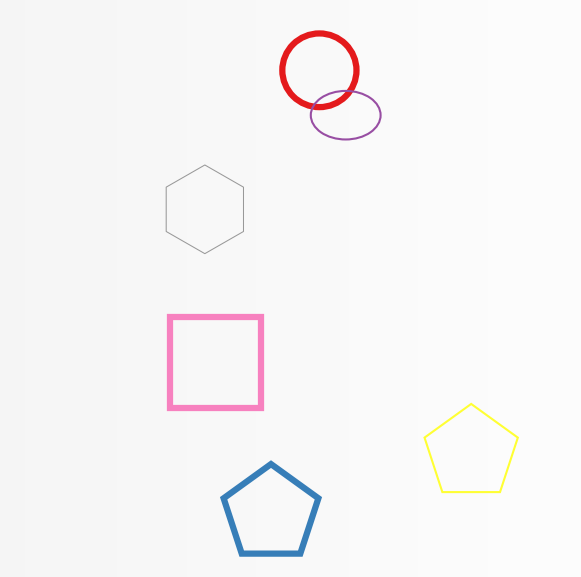[{"shape": "circle", "thickness": 3, "radius": 0.32, "center": [0.55, 0.877]}, {"shape": "pentagon", "thickness": 3, "radius": 0.43, "center": [0.466, 0.11]}, {"shape": "oval", "thickness": 1, "radius": 0.3, "center": [0.595, 0.8]}, {"shape": "pentagon", "thickness": 1, "radius": 0.42, "center": [0.811, 0.215]}, {"shape": "square", "thickness": 3, "radius": 0.39, "center": [0.371, 0.371]}, {"shape": "hexagon", "thickness": 0.5, "radius": 0.38, "center": [0.352, 0.637]}]